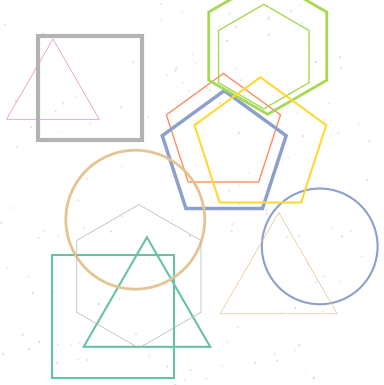[{"shape": "square", "thickness": 1.5, "radius": 0.79, "center": [0.293, 0.178]}, {"shape": "triangle", "thickness": 1.5, "radius": 0.95, "center": [0.382, 0.194]}, {"shape": "pentagon", "thickness": 1, "radius": 0.78, "center": [0.58, 0.653]}, {"shape": "circle", "thickness": 1.5, "radius": 0.75, "center": [0.83, 0.36]}, {"shape": "pentagon", "thickness": 2.5, "radius": 0.85, "center": [0.582, 0.595]}, {"shape": "triangle", "thickness": 0.5, "radius": 0.7, "center": [0.138, 0.76]}, {"shape": "hexagon", "thickness": 1, "radius": 0.68, "center": [0.685, 0.853]}, {"shape": "hexagon", "thickness": 2, "radius": 0.89, "center": [0.695, 0.88]}, {"shape": "pentagon", "thickness": 1.5, "radius": 0.9, "center": [0.676, 0.619]}, {"shape": "triangle", "thickness": 0.5, "radius": 0.88, "center": [0.724, 0.273]}, {"shape": "circle", "thickness": 2, "radius": 0.9, "center": [0.351, 0.429]}, {"shape": "hexagon", "thickness": 0.5, "radius": 0.93, "center": [0.361, 0.282]}, {"shape": "square", "thickness": 3, "radius": 0.68, "center": [0.234, 0.772]}]